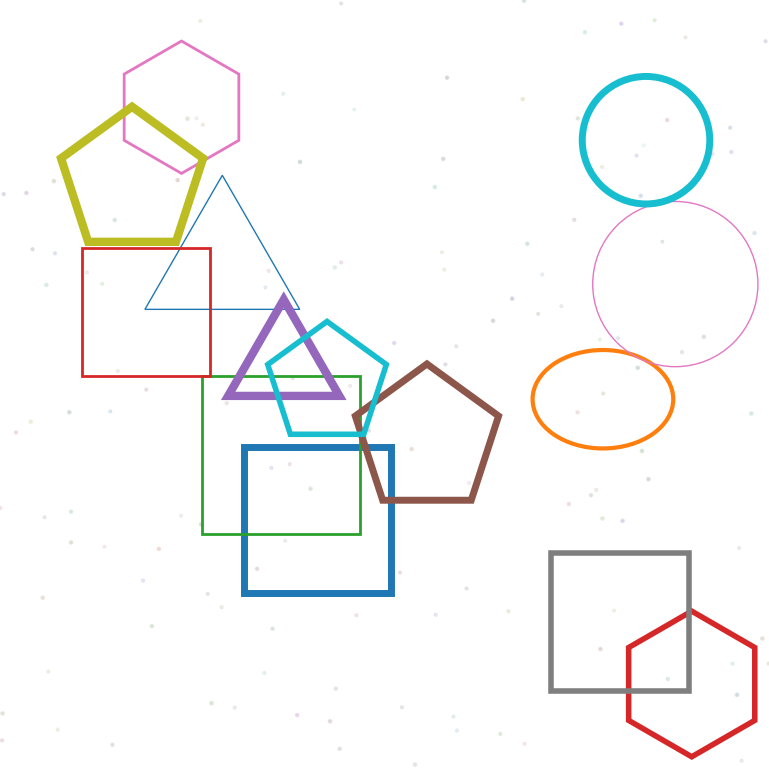[{"shape": "square", "thickness": 2.5, "radius": 0.48, "center": [0.412, 0.324]}, {"shape": "triangle", "thickness": 0.5, "radius": 0.58, "center": [0.289, 0.656]}, {"shape": "oval", "thickness": 1.5, "radius": 0.46, "center": [0.783, 0.482]}, {"shape": "square", "thickness": 1, "radius": 0.51, "center": [0.365, 0.409]}, {"shape": "square", "thickness": 1, "radius": 0.42, "center": [0.189, 0.595]}, {"shape": "hexagon", "thickness": 2, "radius": 0.47, "center": [0.898, 0.112]}, {"shape": "triangle", "thickness": 3, "radius": 0.42, "center": [0.369, 0.528]}, {"shape": "pentagon", "thickness": 2.5, "radius": 0.49, "center": [0.554, 0.429]}, {"shape": "circle", "thickness": 0.5, "radius": 0.54, "center": [0.877, 0.631]}, {"shape": "hexagon", "thickness": 1, "radius": 0.43, "center": [0.236, 0.861]}, {"shape": "square", "thickness": 2, "radius": 0.45, "center": [0.805, 0.192]}, {"shape": "pentagon", "thickness": 3, "radius": 0.48, "center": [0.172, 0.764]}, {"shape": "circle", "thickness": 2.5, "radius": 0.41, "center": [0.839, 0.818]}, {"shape": "pentagon", "thickness": 2, "radius": 0.4, "center": [0.425, 0.502]}]